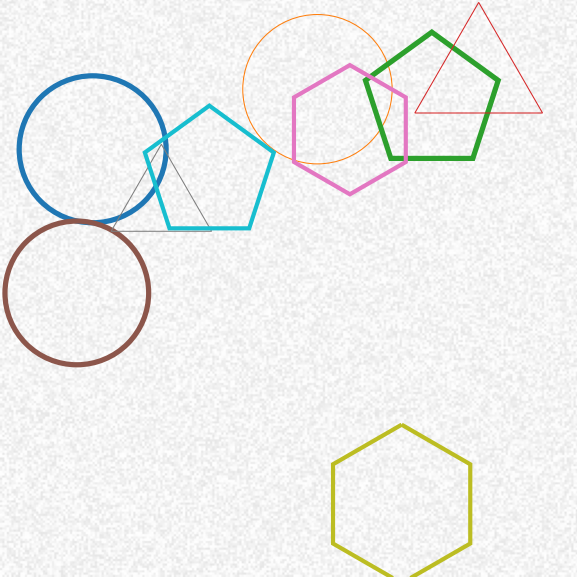[{"shape": "circle", "thickness": 2.5, "radius": 0.64, "center": [0.16, 0.741]}, {"shape": "circle", "thickness": 0.5, "radius": 0.65, "center": [0.55, 0.845]}, {"shape": "pentagon", "thickness": 2.5, "radius": 0.6, "center": [0.748, 0.823]}, {"shape": "triangle", "thickness": 0.5, "radius": 0.64, "center": [0.829, 0.867]}, {"shape": "circle", "thickness": 2.5, "radius": 0.62, "center": [0.133, 0.492]}, {"shape": "hexagon", "thickness": 2, "radius": 0.56, "center": [0.606, 0.775]}, {"shape": "triangle", "thickness": 0.5, "radius": 0.5, "center": [0.279, 0.649]}, {"shape": "hexagon", "thickness": 2, "radius": 0.69, "center": [0.695, 0.127]}, {"shape": "pentagon", "thickness": 2, "radius": 0.59, "center": [0.362, 0.699]}]